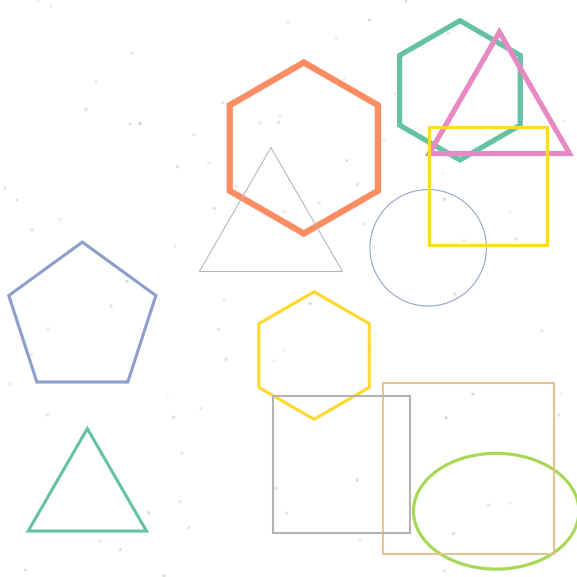[{"shape": "triangle", "thickness": 1.5, "radius": 0.59, "center": [0.151, 0.139]}, {"shape": "hexagon", "thickness": 2.5, "radius": 0.6, "center": [0.796, 0.843]}, {"shape": "hexagon", "thickness": 3, "radius": 0.74, "center": [0.526, 0.743]}, {"shape": "circle", "thickness": 0.5, "radius": 0.5, "center": [0.741, 0.57]}, {"shape": "pentagon", "thickness": 1.5, "radius": 0.67, "center": [0.143, 0.446]}, {"shape": "triangle", "thickness": 2.5, "radius": 0.7, "center": [0.865, 0.803]}, {"shape": "oval", "thickness": 1.5, "radius": 0.72, "center": [0.859, 0.114]}, {"shape": "hexagon", "thickness": 1.5, "radius": 0.55, "center": [0.544, 0.383]}, {"shape": "square", "thickness": 1.5, "radius": 0.51, "center": [0.844, 0.677]}, {"shape": "square", "thickness": 1, "radius": 0.74, "center": [0.811, 0.189]}, {"shape": "square", "thickness": 1, "radius": 0.59, "center": [0.591, 0.195]}, {"shape": "triangle", "thickness": 0.5, "radius": 0.72, "center": [0.469, 0.601]}]